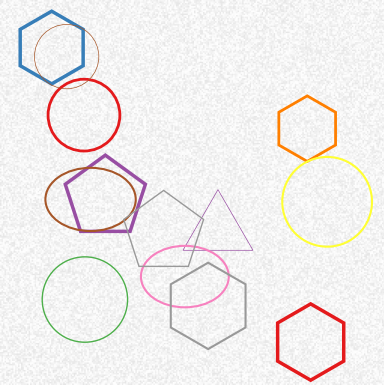[{"shape": "hexagon", "thickness": 2.5, "radius": 0.5, "center": [0.807, 0.112]}, {"shape": "circle", "thickness": 2, "radius": 0.47, "center": [0.218, 0.701]}, {"shape": "hexagon", "thickness": 2.5, "radius": 0.47, "center": [0.134, 0.876]}, {"shape": "circle", "thickness": 1, "radius": 0.55, "center": [0.221, 0.222]}, {"shape": "pentagon", "thickness": 2.5, "radius": 0.55, "center": [0.274, 0.488]}, {"shape": "triangle", "thickness": 0.5, "radius": 0.53, "center": [0.566, 0.402]}, {"shape": "hexagon", "thickness": 2, "radius": 0.43, "center": [0.798, 0.666]}, {"shape": "circle", "thickness": 1.5, "radius": 0.58, "center": [0.85, 0.476]}, {"shape": "oval", "thickness": 1.5, "radius": 0.59, "center": [0.235, 0.482]}, {"shape": "circle", "thickness": 0.5, "radius": 0.42, "center": [0.173, 0.853]}, {"shape": "oval", "thickness": 1.5, "radius": 0.57, "center": [0.48, 0.282]}, {"shape": "pentagon", "thickness": 1, "radius": 0.55, "center": [0.425, 0.396]}, {"shape": "hexagon", "thickness": 1.5, "radius": 0.56, "center": [0.541, 0.206]}]